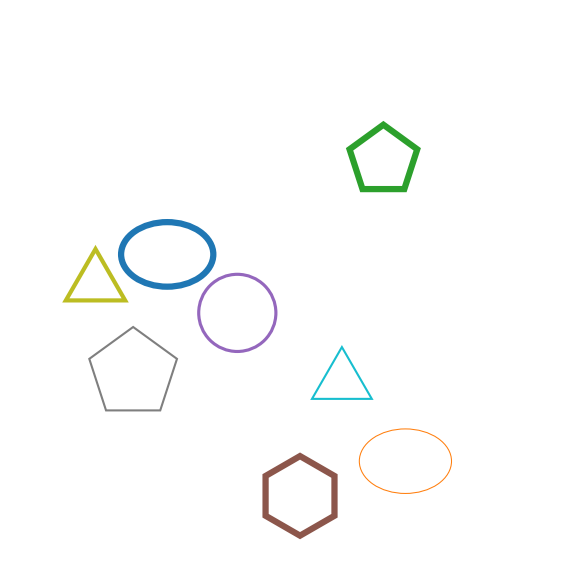[{"shape": "oval", "thickness": 3, "radius": 0.4, "center": [0.29, 0.559]}, {"shape": "oval", "thickness": 0.5, "radius": 0.4, "center": [0.702, 0.201]}, {"shape": "pentagon", "thickness": 3, "radius": 0.31, "center": [0.664, 0.722]}, {"shape": "circle", "thickness": 1.5, "radius": 0.33, "center": [0.411, 0.457]}, {"shape": "hexagon", "thickness": 3, "radius": 0.34, "center": [0.52, 0.14]}, {"shape": "pentagon", "thickness": 1, "radius": 0.4, "center": [0.231, 0.353]}, {"shape": "triangle", "thickness": 2, "radius": 0.3, "center": [0.165, 0.509]}, {"shape": "triangle", "thickness": 1, "radius": 0.3, "center": [0.592, 0.338]}]